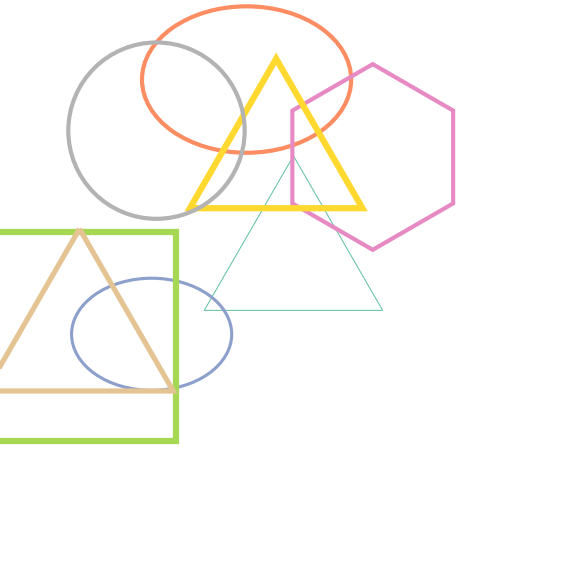[{"shape": "triangle", "thickness": 0.5, "radius": 0.89, "center": [0.508, 0.551]}, {"shape": "oval", "thickness": 2, "radius": 0.91, "center": [0.427, 0.861]}, {"shape": "oval", "thickness": 1.5, "radius": 0.69, "center": [0.263, 0.42]}, {"shape": "hexagon", "thickness": 2, "radius": 0.8, "center": [0.645, 0.727]}, {"shape": "square", "thickness": 3, "radius": 0.91, "center": [0.123, 0.416]}, {"shape": "triangle", "thickness": 3, "radius": 0.86, "center": [0.478, 0.725]}, {"shape": "triangle", "thickness": 2.5, "radius": 0.94, "center": [0.138, 0.416]}, {"shape": "circle", "thickness": 2, "radius": 0.76, "center": [0.271, 0.773]}]